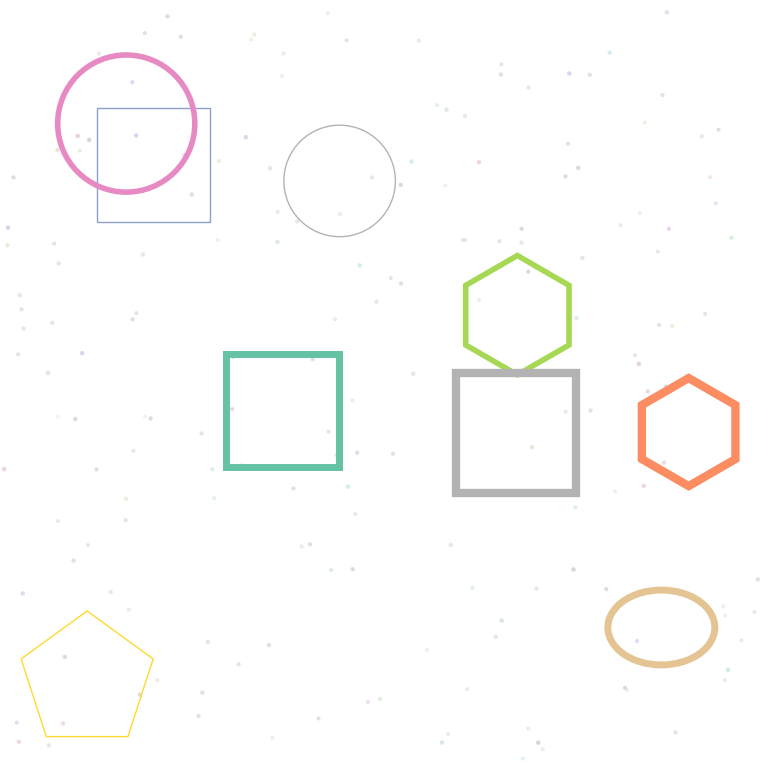[{"shape": "square", "thickness": 2.5, "radius": 0.36, "center": [0.367, 0.467]}, {"shape": "hexagon", "thickness": 3, "radius": 0.35, "center": [0.894, 0.439]}, {"shape": "square", "thickness": 0.5, "radius": 0.37, "center": [0.199, 0.786]}, {"shape": "circle", "thickness": 2, "radius": 0.45, "center": [0.164, 0.84]}, {"shape": "hexagon", "thickness": 2, "radius": 0.39, "center": [0.672, 0.591]}, {"shape": "pentagon", "thickness": 0.5, "radius": 0.45, "center": [0.113, 0.116]}, {"shape": "oval", "thickness": 2.5, "radius": 0.35, "center": [0.859, 0.185]}, {"shape": "circle", "thickness": 0.5, "radius": 0.36, "center": [0.441, 0.765]}, {"shape": "square", "thickness": 3, "radius": 0.39, "center": [0.67, 0.438]}]